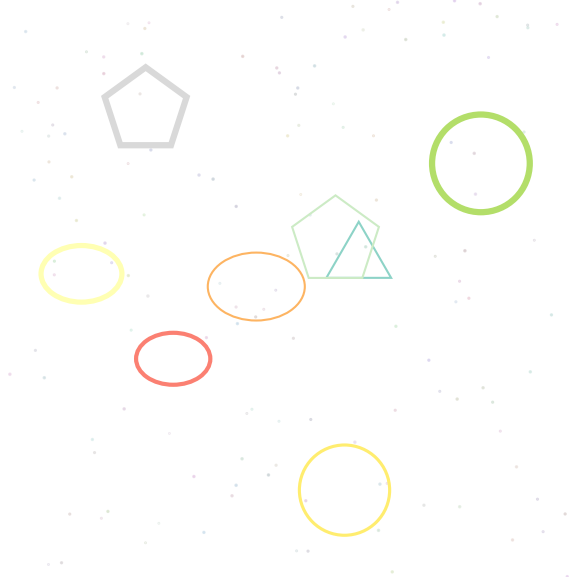[{"shape": "triangle", "thickness": 1, "radius": 0.32, "center": [0.621, 0.55]}, {"shape": "oval", "thickness": 2.5, "radius": 0.35, "center": [0.141, 0.525]}, {"shape": "oval", "thickness": 2, "radius": 0.32, "center": [0.3, 0.378]}, {"shape": "oval", "thickness": 1, "radius": 0.42, "center": [0.444, 0.503]}, {"shape": "circle", "thickness": 3, "radius": 0.42, "center": [0.833, 0.716]}, {"shape": "pentagon", "thickness": 3, "radius": 0.37, "center": [0.252, 0.808]}, {"shape": "pentagon", "thickness": 1, "radius": 0.4, "center": [0.581, 0.582]}, {"shape": "circle", "thickness": 1.5, "radius": 0.39, "center": [0.597, 0.15]}]